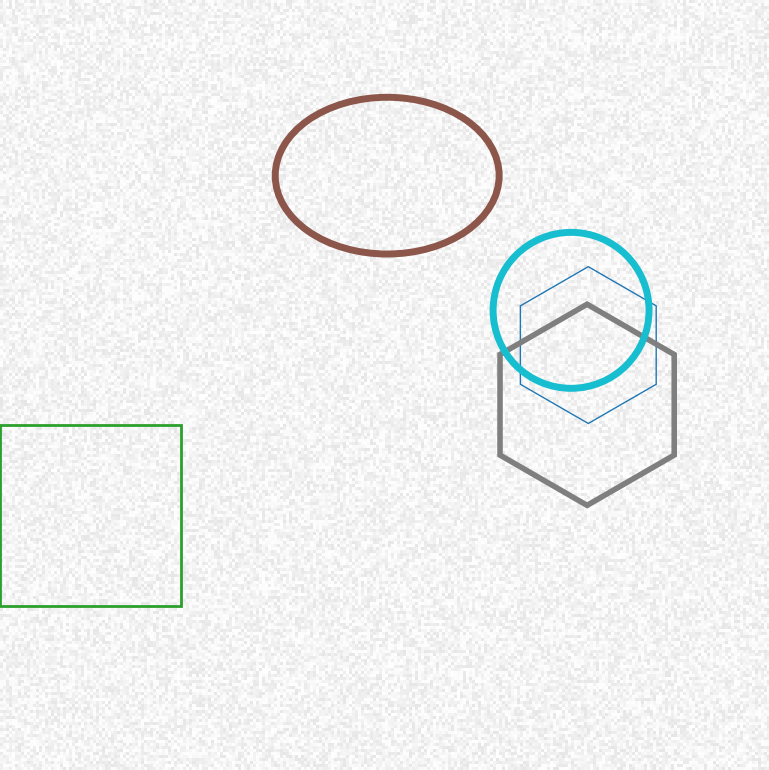[{"shape": "hexagon", "thickness": 0.5, "radius": 0.51, "center": [0.764, 0.552]}, {"shape": "square", "thickness": 1, "radius": 0.59, "center": [0.118, 0.331]}, {"shape": "oval", "thickness": 2.5, "radius": 0.73, "center": [0.503, 0.772]}, {"shape": "hexagon", "thickness": 2, "radius": 0.65, "center": [0.762, 0.474]}, {"shape": "circle", "thickness": 2.5, "radius": 0.51, "center": [0.742, 0.597]}]